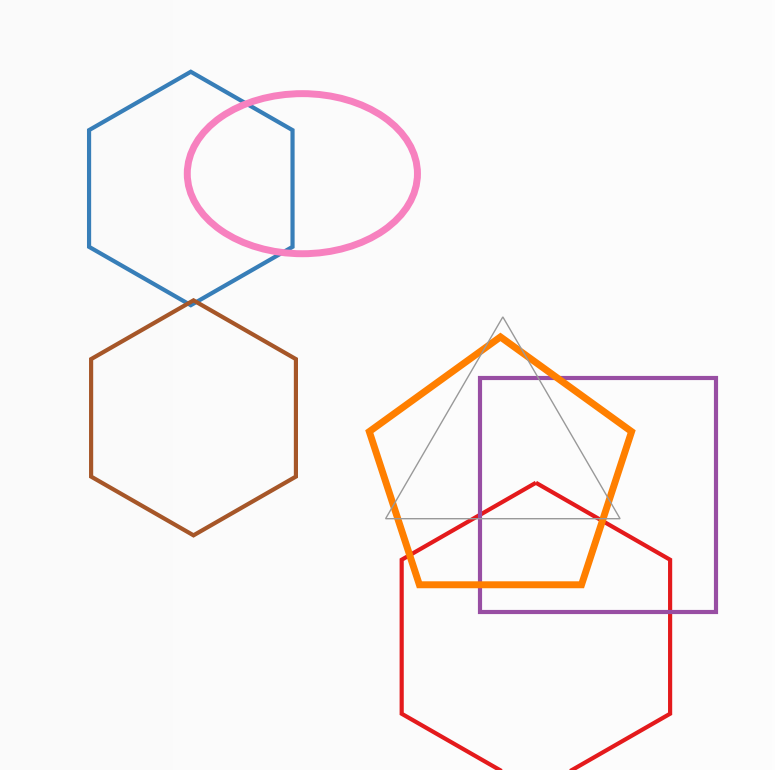[{"shape": "hexagon", "thickness": 1.5, "radius": 1.0, "center": [0.691, 0.173]}, {"shape": "hexagon", "thickness": 1.5, "radius": 0.76, "center": [0.246, 0.755]}, {"shape": "square", "thickness": 1.5, "radius": 0.76, "center": [0.771, 0.357]}, {"shape": "pentagon", "thickness": 2.5, "radius": 0.89, "center": [0.646, 0.385]}, {"shape": "hexagon", "thickness": 1.5, "radius": 0.76, "center": [0.25, 0.457]}, {"shape": "oval", "thickness": 2.5, "radius": 0.74, "center": [0.39, 0.774]}, {"shape": "triangle", "thickness": 0.5, "radius": 0.87, "center": [0.649, 0.414]}]